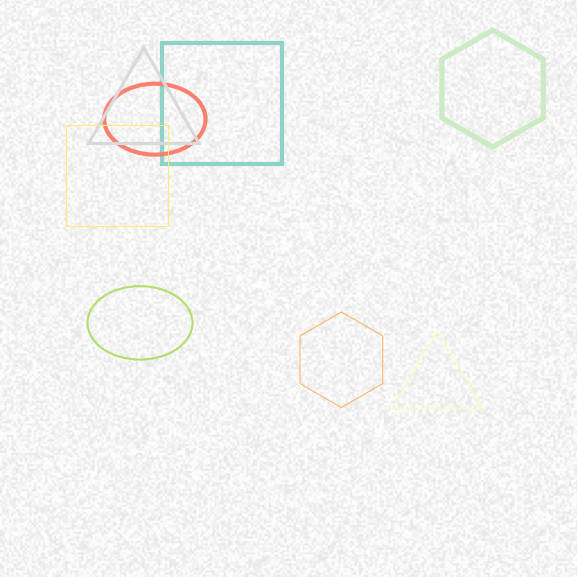[{"shape": "square", "thickness": 2, "radius": 0.52, "center": [0.384, 0.82]}, {"shape": "triangle", "thickness": 0.5, "radius": 0.45, "center": [0.757, 0.337]}, {"shape": "oval", "thickness": 2, "radius": 0.44, "center": [0.268, 0.793]}, {"shape": "hexagon", "thickness": 0.5, "radius": 0.41, "center": [0.591, 0.376]}, {"shape": "oval", "thickness": 1, "radius": 0.45, "center": [0.242, 0.44]}, {"shape": "triangle", "thickness": 1.5, "radius": 0.55, "center": [0.249, 0.806]}, {"shape": "hexagon", "thickness": 2.5, "radius": 0.51, "center": [0.853, 0.846]}, {"shape": "square", "thickness": 0.5, "radius": 0.44, "center": [0.202, 0.695]}]